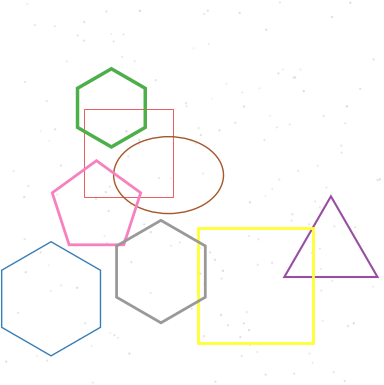[{"shape": "square", "thickness": 0.5, "radius": 0.58, "center": [0.334, 0.602]}, {"shape": "hexagon", "thickness": 1, "radius": 0.74, "center": [0.133, 0.224]}, {"shape": "hexagon", "thickness": 2.5, "radius": 0.51, "center": [0.289, 0.72]}, {"shape": "triangle", "thickness": 1.5, "radius": 0.7, "center": [0.86, 0.35]}, {"shape": "square", "thickness": 2, "radius": 0.75, "center": [0.664, 0.258]}, {"shape": "oval", "thickness": 1, "radius": 0.71, "center": [0.438, 0.545]}, {"shape": "pentagon", "thickness": 2, "radius": 0.6, "center": [0.251, 0.462]}, {"shape": "hexagon", "thickness": 2, "radius": 0.67, "center": [0.418, 0.295]}]